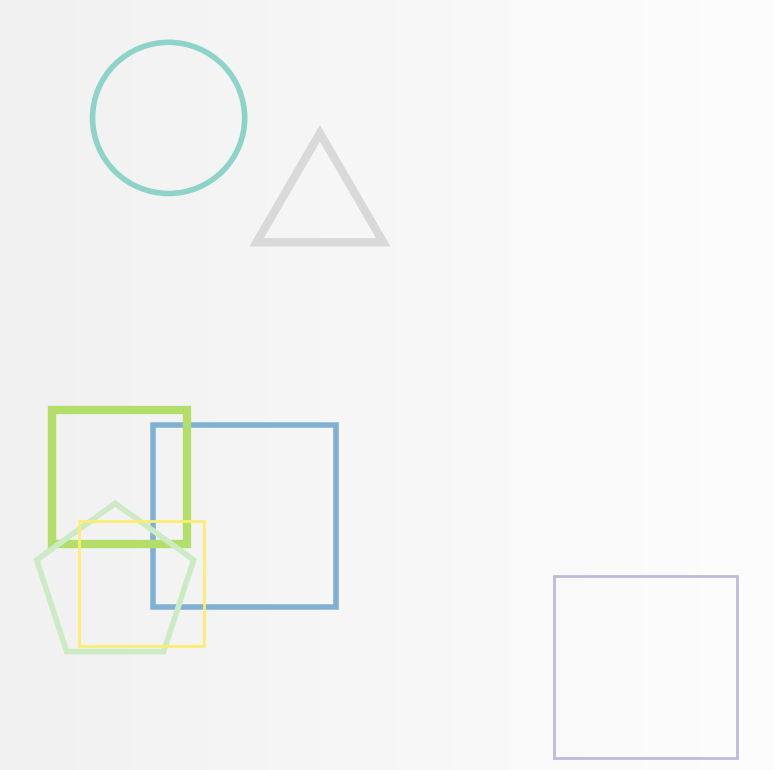[{"shape": "circle", "thickness": 2, "radius": 0.49, "center": [0.218, 0.847]}, {"shape": "square", "thickness": 1, "radius": 0.59, "center": [0.833, 0.134]}, {"shape": "square", "thickness": 2, "radius": 0.59, "center": [0.315, 0.33]}, {"shape": "square", "thickness": 3, "radius": 0.43, "center": [0.154, 0.38]}, {"shape": "triangle", "thickness": 3, "radius": 0.47, "center": [0.413, 0.733]}, {"shape": "pentagon", "thickness": 2, "radius": 0.53, "center": [0.149, 0.24]}, {"shape": "square", "thickness": 1, "radius": 0.4, "center": [0.183, 0.243]}]